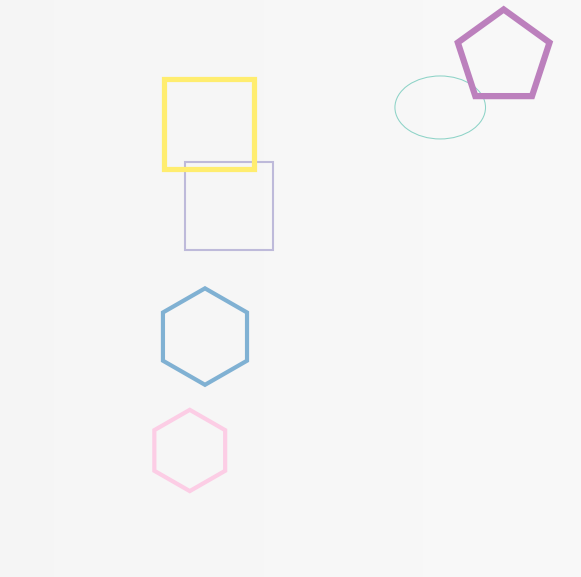[{"shape": "oval", "thickness": 0.5, "radius": 0.39, "center": [0.757, 0.813]}, {"shape": "square", "thickness": 1, "radius": 0.38, "center": [0.394, 0.643]}, {"shape": "hexagon", "thickness": 2, "radius": 0.42, "center": [0.353, 0.416]}, {"shape": "hexagon", "thickness": 2, "radius": 0.35, "center": [0.326, 0.219]}, {"shape": "pentagon", "thickness": 3, "radius": 0.41, "center": [0.867, 0.9]}, {"shape": "square", "thickness": 2.5, "radius": 0.39, "center": [0.359, 0.784]}]